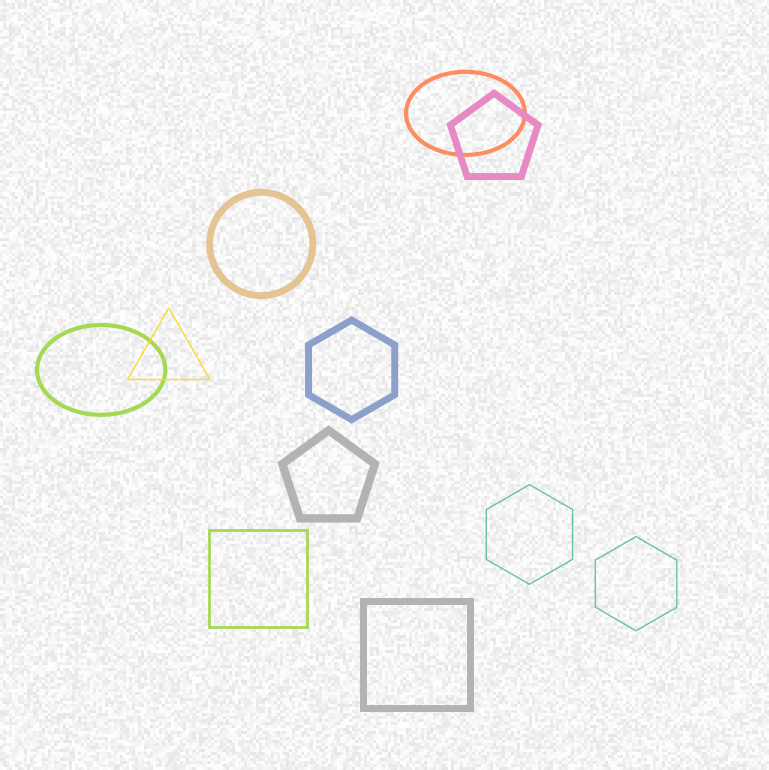[{"shape": "hexagon", "thickness": 0.5, "radius": 0.32, "center": [0.688, 0.306]}, {"shape": "hexagon", "thickness": 0.5, "radius": 0.31, "center": [0.826, 0.242]}, {"shape": "oval", "thickness": 1.5, "radius": 0.39, "center": [0.604, 0.853]}, {"shape": "hexagon", "thickness": 2.5, "radius": 0.32, "center": [0.457, 0.52]}, {"shape": "pentagon", "thickness": 2.5, "radius": 0.3, "center": [0.642, 0.819]}, {"shape": "square", "thickness": 1, "radius": 0.32, "center": [0.335, 0.248]}, {"shape": "oval", "thickness": 1.5, "radius": 0.42, "center": [0.131, 0.52]}, {"shape": "triangle", "thickness": 0.5, "radius": 0.31, "center": [0.219, 0.538]}, {"shape": "circle", "thickness": 2.5, "radius": 0.34, "center": [0.339, 0.683]}, {"shape": "square", "thickness": 2.5, "radius": 0.35, "center": [0.541, 0.15]}, {"shape": "pentagon", "thickness": 3, "radius": 0.32, "center": [0.427, 0.378]}]